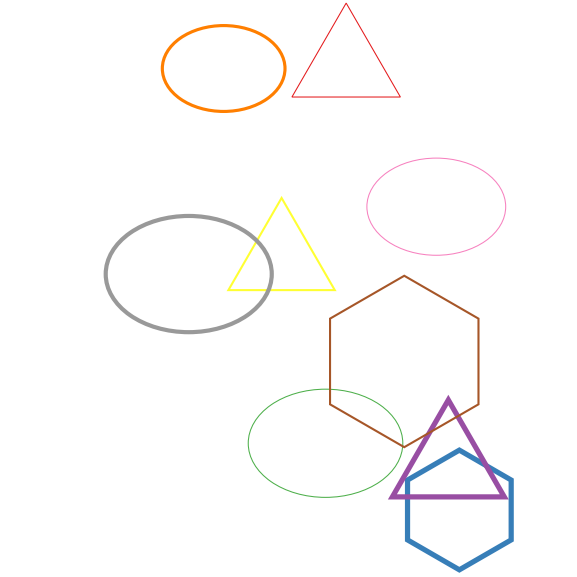[{"shape": "triangle", "thickness": 0.5, "radius": 0.54, "center": [0.599, 0.885]}, {"shape": "hexagon", "thickness": 2.5, "radius": 0.52, "center": [0.795, 0.116]}, {"shape": "oval", "thickness": 0.5, "radius": 0.67, "center": [0.564, 0.232]}, {"shape": "triangle", "thickness": 2.5, "radius": 0.56, "center": [0.776, 0.195]}, {"shape": "oval", "thickness": 1.5, "radius": 0.53, "center": [0.387, 0.881]}, {"shape": "triangle", "thickness": 1, "radius": 0.53, "center": [0.488, 0.55]}, {"shape": "hexagon", "thickness": 1, "radius": 0.74, "center": [0.7, 0.373]}, {"shape": "oval", "thickness": 0.5, "radius": 0.6, "center": [0.755, 0.641]}, {"shape": "oval", "thickness": 2, "radius": 0.72, "center": [0.327, 0.525]}]